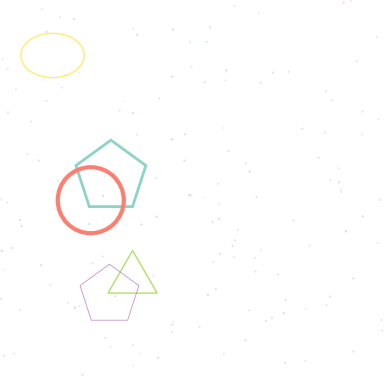[{"shape": "pentagon", "thickness": 2, "radius": 0.48, "center": [0.288, 0.541]}, {"shape": "circle", "thickness": 3, "radius": 0.43, "center": [0.236, 0.48]}, {"shape": "triangle", "thickness": 1, "radius": 0.37, "center": [0.344, 0.276]}, {"shape": "pentagon", "thickness": 0.5, "radius": 0.4, "center": [0.284, 0.233]}, {"shape": "oval", "thickness": 1, "radius": 0.41, "center": [0.136, 0.856]}]